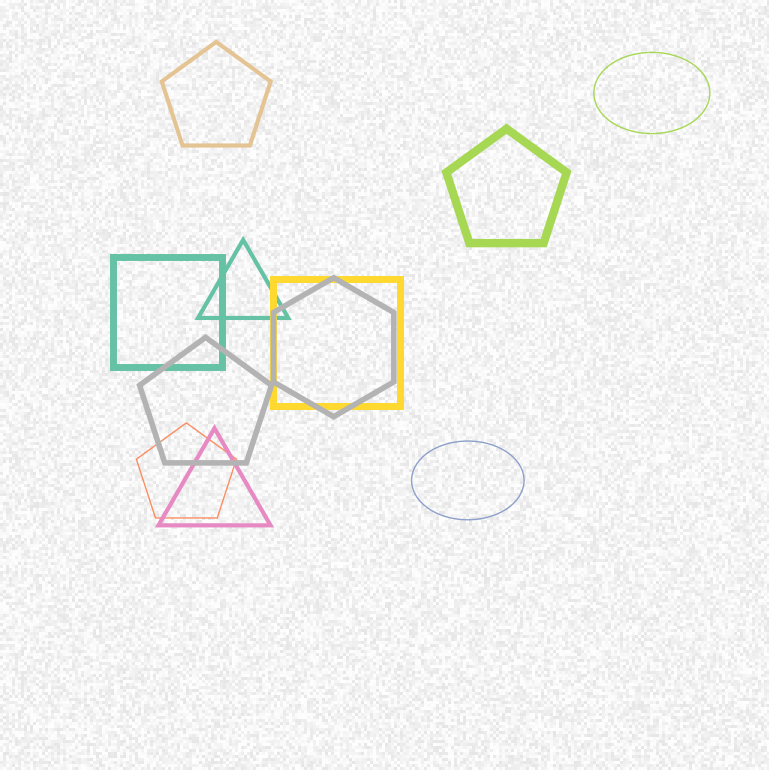[{"shape": "square", "thickness": 2.5, "radius": 0.36, "center": [0.217, 0.595]}, {"shape": "triangle", "thickness": 1.5, "radius": 0.34, "center": [0.316, 0.621]}, {"shape": "pentagon", "thickness": 0.5, "radius": 0.34, "center": [0.242, 0.383]}, {"shape": "oval", "thickness": 0.5, "radius": 0.37, "center": [0.608, 0.376]}, {"shape": "triangle", "thickness": 1.5, "radius": 0.42, "center": [0.279, 0.36]}, {"shape": "oval", "thickness": 0.5, "radius": 0.38, "center": [0.847, 0.879]}, {"shape": "pentagon", "thickness": 3, "radius": 0.41, "center": [0.658, 0.751]}, {"shape": "square", "thickness": 2.5, "radius": 0.41, "center": [0.437, 0.555]}, {"shape": "pentagon", "thickness": 1.5, "radius": 0.37, "center": [0.281, 0.871]}, {"shape": "hexagon", "thickness": 2, "radius": 0.45, "center": [0.433, 0.549]}, {"shape": "pentagon", "thickness": 2, "radius": 0.45, "center": [0.267, 0.472]}]